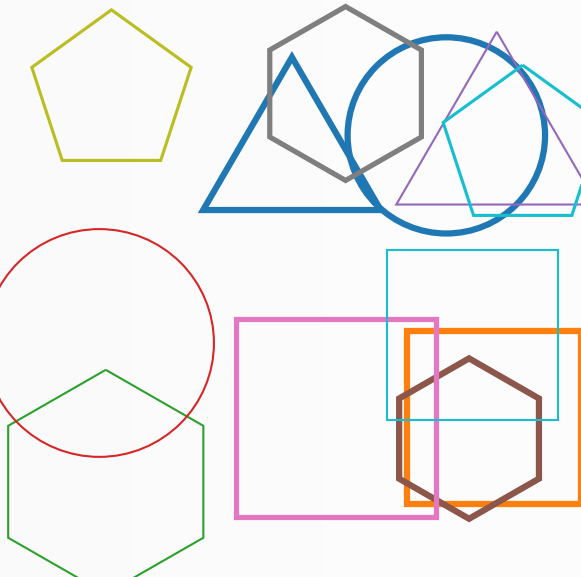[{"shape": "triangle", "thickness": 3, "radius": 0.88, "center": [0.502, 0.724]}, {"shape": "circle", "thickness": 3, "radius": 0.85, "center": [0.768, 0.765]}, {"shape": "square", "thickness": 3, "radius": 0.75, "center": [0.85, 0.276]}, {"shape": "hexagon", "thickness": 1, "radius": 0.97, "center": [0.182, 0.165]}, {"shape": "circle", "thickness": 1, "radius": 0.99, "center": [0.171, 0.405]}, {"shape": "triangle", "thickness": 1, "radius": 1.0, "center": [0.855, 0.745]}, {"shape": "hexagon", "thickness": 3, "radius": 0.69, "center": [0.807, 0.24]}, {"shape": "square", "thickness": 2.5, "radius": 0.86, "center": [0.578, 0.276]}, {"shape": "hexagon", "thickness": 2.5, "radius": 0.75, "center": [0.595, 0.837]}, {"shape": "pentagon", "thickness": 1.5, "radius": 0.72, "center": [0.192, 0.838]}, {"shape": "pentagon", "thickness": 1.5, "radius": 0.72, "center": [0.899, 0.743]}, {"shape": "square", "thickness": 1, "radius": 0.74, "center": [0.813, 0.418]}]